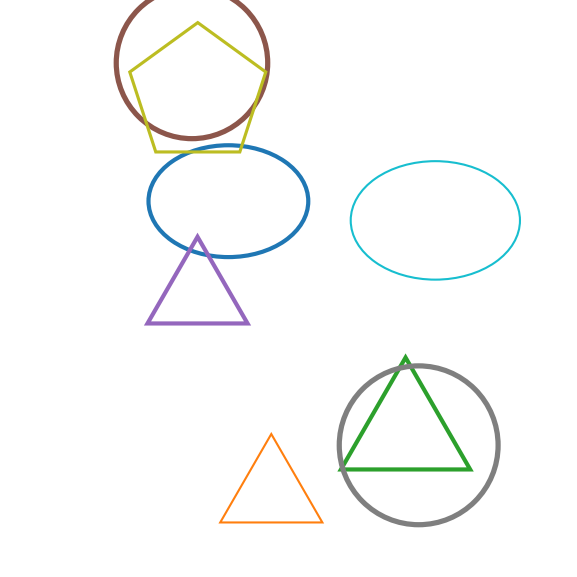[{"shape": "oval", "thickness": 2, "radius": 0.69, "center": [0.395, 0.651]}, {"shape": "triangle", "thickness": 1, "radius": 0.51, "center": [0.47, 0.145]}, {"shape": "triangle", "thickness": 2, "radius": 0.65, "center": [0.702, 0.251]}, {"shape": "triangle", "thickness": 2, "radius": 0.5, "center": [0.342, 0.489]}, {"shape": "circle", "thickness": 2.5, "radius": 0.66, "center": [0.332, 0.89]}, {"shape": "circle", "thickness": 2.5, "radius": 0.69, "center": [0.725, 0.228]}, {"shape": "pentagon", "thickness": 1.5, "radius": 0.62, "center": [0.342, 0.836]}, {"shape": "oval", "thickness": 1, "radius": 0.73, "center": [0.754, 0.617]}]